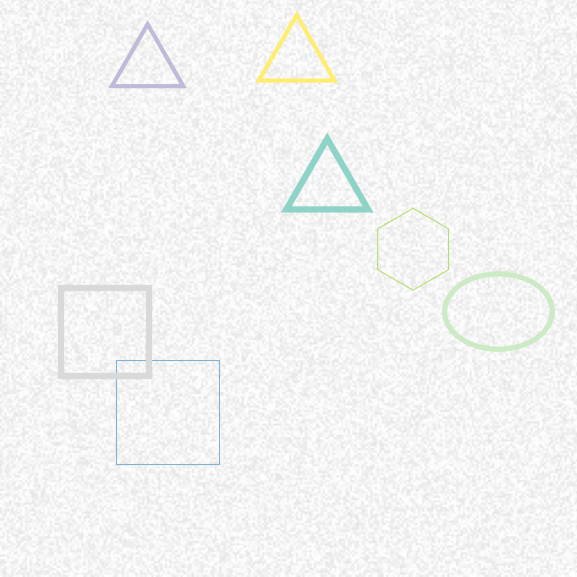[{"shape": "triangle", "thickness": 3, "radius": 0.41, "center": [0.567, 0.677]}, {"shape": "triangle", "thickness": 2, "radius": 0.36, "center": [0.256, 0.886]}, {"shape": "square", "thickness": 0.5, "radius": 0.45, "center": [0.29, 0.286]}, {"shape": "hexagon", "thickness": 0.5, "radius": 0.35, "center": [0.715, 0.568]}, {"shape": "square", "thickness": 3, "radius": 0.38, "center": [0.182, 0.424]}, {"shape": "oval", "thickness": 2.5, "radius": 0.47, "center": [0.863, 0.46]}, {"shape": "triangle", "thickness": 2, "radius": 0.38, "center": [0.514, 0.897]}]